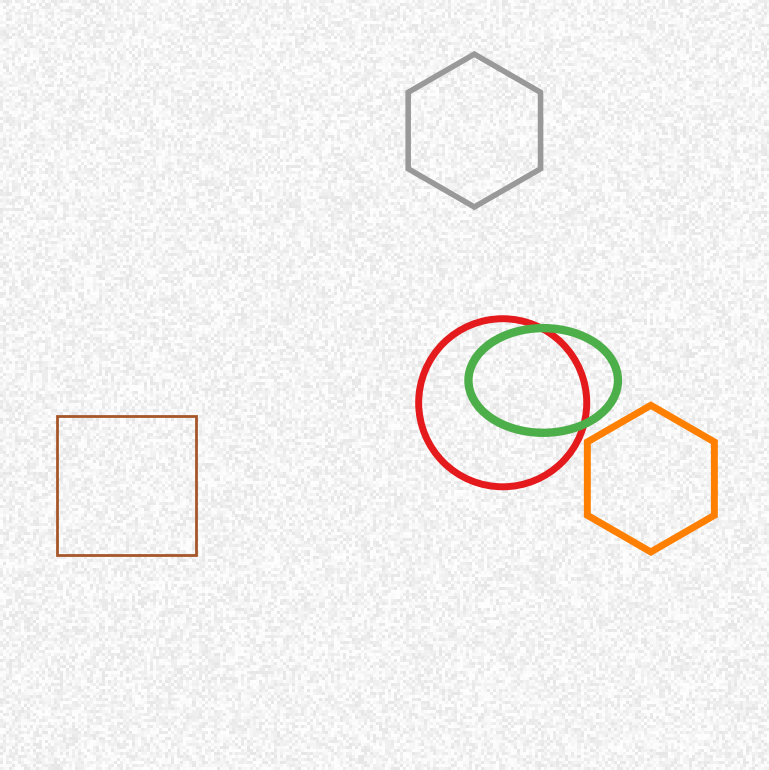[{"shape": "circle", "thickness": 2.5, "radius": 0.55, "center": [0.653, 0.477]}, {"shape": "oval", "thickness": 3, "radius": 0.49, "center": [0.705, 0.506]}, {"shape": "hexagon", "thickness": 2.5, "radius": 0.48, "center": [0.845, 0.378]}, {"shape": "square", "thickness": 1, "radius": 0.45, "center": [0.164, 0.37]}, {"shape": "hexagon", "thickness": 2, "radius": 0.5, "center": [0.616, 0.83]}]